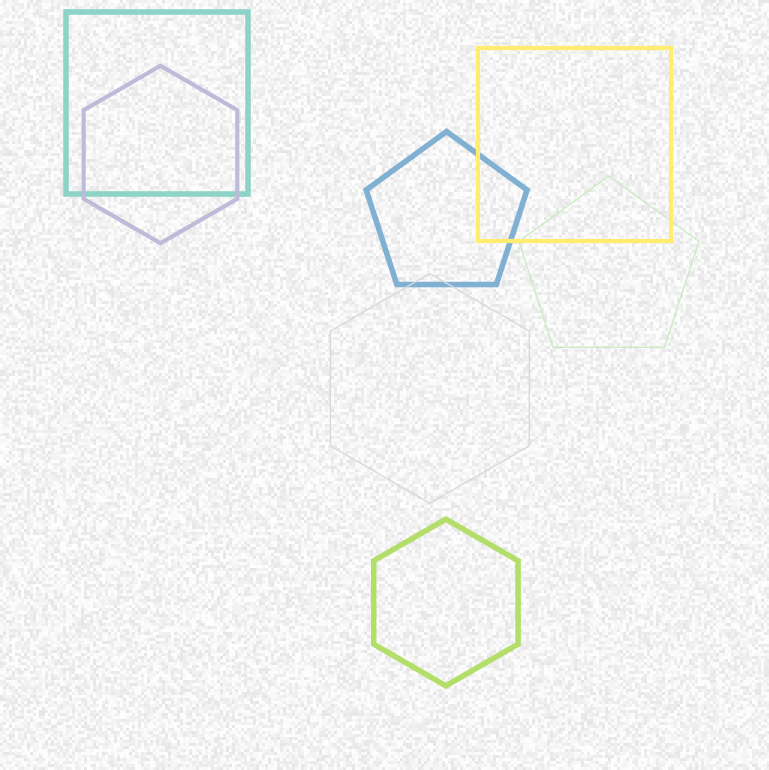[{"shape": "square", "thickness": 2, "radius": 0.59, "center": [0.204, 0.866]}, {"shape": "hexagon", "thickness": 1.5, "radius": 0.58, "center": [0.208, 0.799]}, {"shape": "pentagon", "thickness": 2, "radius": 0.55, "center": [0.58, 0.719]}, {"shape": "hexagon", "thickness": 2, "radius": 0.54, "center": [0.579, 0.218]}, {"shape": "hexagon", "thickness": 0.5, "radius": 0.75, "center": [0.558, 0.496]}, {"shape": "pentagon", "thickness": 0.5, "radius": 0.61, "center": [0.791, 0.648]}, {"shape": "square", "thickness": 1.5, "radius": 0.63, "center": [0.746, 0.812]}]